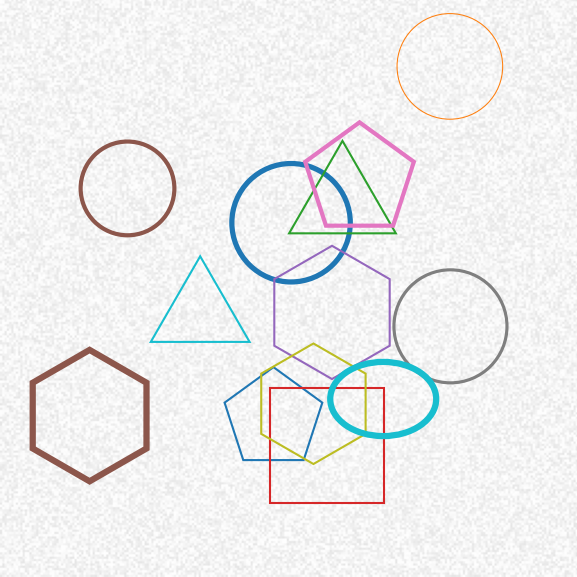[{"shape": "circle", "thickness": 2.5, "radius": 0.51, "center": [0.504, 0.613]}, {"shape": "pentagon", "thickness": 1, "radius": 0.44, "center": [0.474, 0.274]}, {"shape": "circle", "thickness": 0.5, "radius": 0.46, "center": [0.779, 0.884]}, {"shape": "triangle", "thickness": 1, "radius": 0.53, "center": [0.593, 0.648]}, {"shape": "square", "thickness": 1, "radius": 0.5, "center": [0.566, 0.227]}, {"shape": "hexagon", "thickness": 1, "radius": 0.58, "center": [0.575, 0.458]}, {"shape": "circle", "thickness": 2, "radius": 0.41, "center": [0.221, 0.673]}, {"shape": "hexagon", "thickness": 3, "radius": 0.57, "center": [0.155, 0.279]}, {"shape": "pentagon", "thickness": 2, "radius": 0.49, "center": [0.623, 0.688]}, {"shape": "circle", "thickness": 1.5, "radius": 0.49, "center": [0.78, 0.434]}, {"shape": "hexagon", "thickness": 1, "radius": 0.52, "center": [0.543, 0.3]}, {"shape": "oval", "thickness": 3, "radius": 0.46, "center": [0.664, 0.308]}, {"shape": "triangle", "thickness": 1, "radius": 0.49, "center": [0.347, 0.457]}]